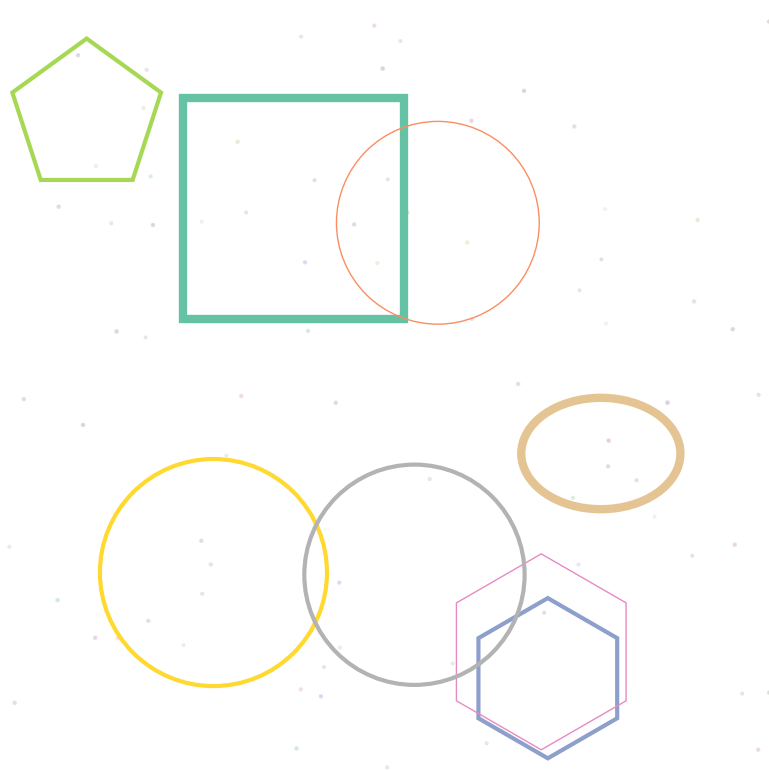[{"shape": "square", "thickness": 3, "radius": 0.72, "center": [0.381, 0.729]}, {"shape": "circle", "thickness": 0.5, "radius": 0.66, "center": [0.569, 0.711]}, {"shape": "hexagon", "thickness": 1.5, "radius": 0.52, "center": [0.711, 0.119]}, {"shape": "hexagon", "thickness": 0.5, "radius": 0.64, "center": [0.703, 0.153]}, {"shape": "pentagon", "thickness": 1.5, "radius": 0.51, "center": [0.113, 0.848]}, {"shape": "circle", "thickness": 1.5, "radius": 0.74, "center": [0.277, 0.256]}, {"shape": "oval", "thickness": 3, "radius": 0.52, "center": [0.78, 0.411]}, {"shape": "circle", "thickness": 1.5, "radius": 0.72, "center": [0.538, 0.254]}]